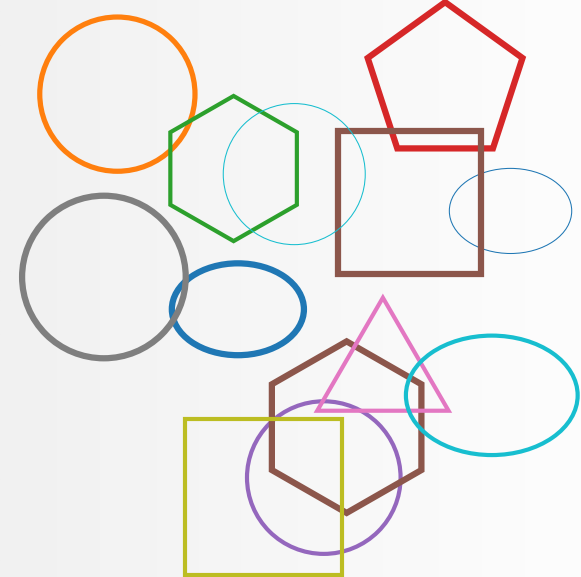[{"shape": "oval", "thickness": 0.5, "radius": 0.53, "center": [0.878, 0.634]}, {"shape": "oval", "thickness": 3, "radius": 0.57, "center": [0.409, 0.464]}, {"shape": "circle", "thickness": 2.5, "radius": 0.67, "center": [0.202, 0.836]}, {"shape": "hexagon", "thickness": 2, "radius": 0.63, "center": [0.402, 0.707]}, {"shape": "pentagon", "thickness": 3, "radius": 0.7, "center": [0.766, 0.855]}, {"shape": "circle", "thickness": 2, "radius": 0.66, "center": [0.557, 0.172]}, {"shape": "square", "thickness": 3, "radius": 0.62, "center": [0.705, 0.648]}, {"shape": "hexagon", "thickness": 3, "radius": 0.74, "center": [0.596, 0.259]}, {"shape": "triangle", "thickness": 2, "radius": 0.65, "center": [0.659, 0.353]}, {"shape": "circle", "thickness": 3, "radius": 0.7, "center": [0.179, 0.519]}, {"shape": "square", "thickness": 2, "radius": 0.68, "center": [0.453, 0.138]}, {"shape": "circle", "thickness": 0.5, "radius": 0.61, "center": [0.506, 0.698]}, {"shape": "oval", "thickness": 2, "radius": 0.74, "center": [0.846, 0.315]}]